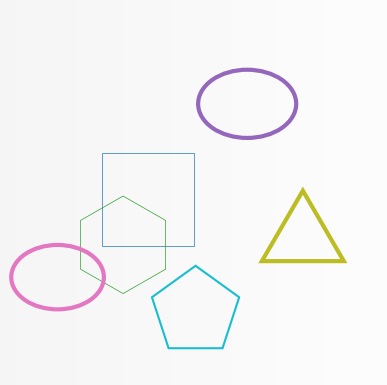[{"shape": "square", "thickness": 0.5, "radius": 0.6, "center": [0.382, 0.482]}, {"shape": "hexagon", "thickness": 0.5, "radius": 0.63, "center": [0.318, 0.364]}, {"shape": "oval", "thickness": 3, "radius": 0.63, "center": [0.638, 0.73]}, {"shape": "oval", "thickness": 3, "radius": 0.6, "center": [0.149, 0.28]}, {"shape": "triangle", "thickness": 3, "radius": 0.61, "center": [0.782, 0.383]}, {"shape": "pentagon", "thickness": 1.5, "radius": 0.59, "center": [0.505, 0.191]}]